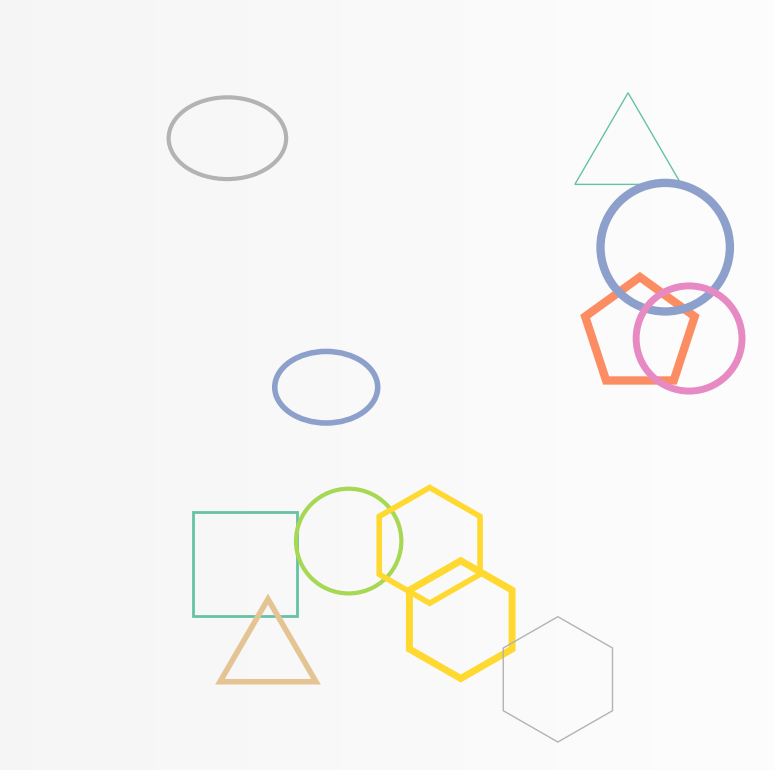[{"shape": "square", "thickness": 1, "radius": 0.34, "center": [0.316, 0.267]}, {"shape": "triangle", "thickness": 0.5, "radius": 0.4, "center": [0.81, 0.8]}, {"shape": "pentagon", "thickness": 3, "radius": 0.37, "center": [0.826, 0.566]}, {"shape": "circle", "thickness": 3, "radius": 0.42, "center": [0.858, 0.679]}, {"shape": "oval", "thickness": 2, "radius": 0.33, "center": [0.421, 0.497]}, {"shape": "circle", "thickness": 2.5, "radius": 0.34, "center": [0.889, 0.56]}, {"shape": "circle", "thickness": 1.5, "radius": 0.34, "center": [0.45, 0.297]}, {"shape": "hexagon", "thickness": 2, "radius": 0.38, "center": [0.554, 0.292]}, {"shape": "hexagon", "thickness": 2.5, "radius": 0.38, "center": [0.595, 0.195]}, {"shape": "triangle", "thickness": 2, "radius": 0.36, "center": [0.346, 0.15]}, {"shape": "oval", "thickness": 1.5, "radius": 0.38, "center": [0.293, 0.821]}, {"shape": "hexagon", "thickness": 0.5, "radius": 0.41, "center": [0.72, 0.118]}]